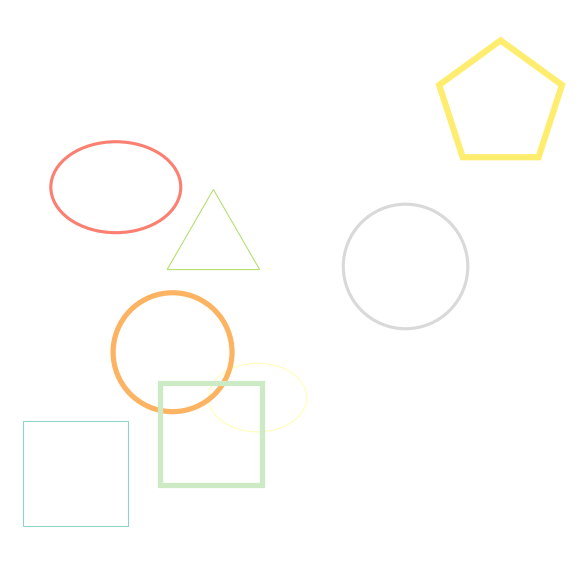[{"shape": "square", "thickness": 0.5, "radius": 0.45, "center": [0.131, 0.179]}, {"shape": "oval", "thickness": 0.5, "radius": 0.42, "center": [0.446, 0.311]}, {"shape": "oval", "thickness": 1.5, "radius": 0.56, "center": [0.201, 0.675]}, {"shape": "circle", "thickness": 2.5, "radius": 0.51, "center": [0.299, 0.389]}, {"shape": "triangle", "thickness": 0.5, "radius": 0.46, "center": [0.369, 0.579]}, {"shape": "circle", "thickness": 1.5, "radius": 0.54, "center": [0.702, 0.538]}, {"shape": "square", "thickness": 2.5, "radius": 0.44, "center": [0.365, 0.247]}, {"shape": "pentagon", "thickness": 3, "radius": 0.56, "center": [0.867, 0.817]}]